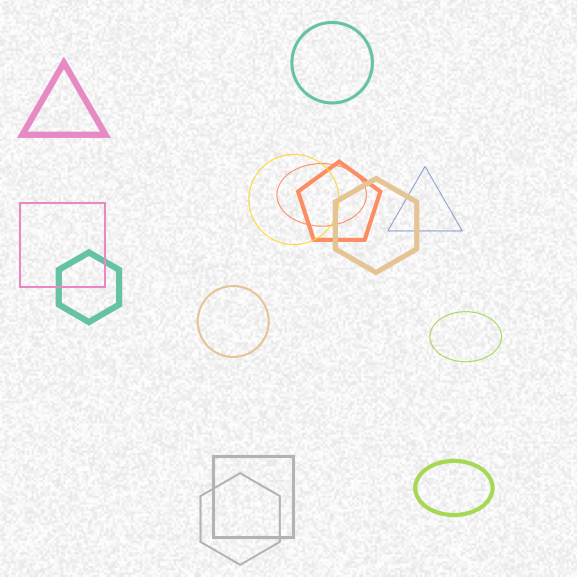[{"shape": "circle", "thickness": 1.5, "radius": 0.35, "center": [0.575, 0.891]}, {"shape": "hexagon", "thickness": 3, "radius": 0.3, "center": [0.154, 0.502]}, {"shape": "pentagon", "thickness": 2, "radius": 0.37, "center": [0.587, 0.644]}, {"shape": "oval", "thickness": 0.5, "radius": 0.39, "center": [0.557, 0.662]}, {"shape": "triangle", "thickness": 0.5, "radius": 0.37, "center": [0.736, 0.637]}, {"shape": "triangle", "thickness": 3, "radius": 0.42, "center": [0.111, 0.807]}, {"shape": "square", "thickness": 1, "radius": 0.37, "center": [0.108, 0.575]}, {"shape": "oval", "thickness": 2, "radius": 0.34, "center": [0.786, 0.154]}, {"shape": "oval", "thickness": 0.5, "radius": 0.31, "center": [0.806, 0.416]}, {"shape": "circle", "thickness": 0.5, "radius": 0.39, "center": [0.509, 0.654]}, {"shape": "hexagon", "thickness": 2.5, "radius": 0.41, "center": [0.651, 0.609]}, {"shape": "circle", "thickness": 1, "radius": 0.31, "center": [0.404, 0.442]}, {"shape": "hexagon", "thickness": 1, "radius": 0.4, "center": [0.416, 0.1]}, {"shape": "square", "thickness": 1.5, "radius": 0.35, "center": [0.438, 0.14]}]